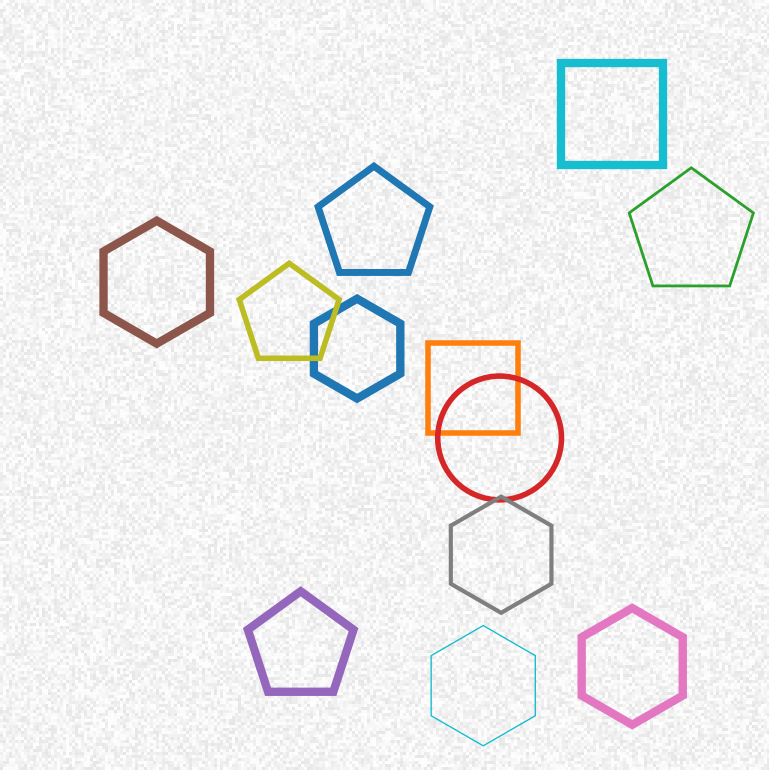[{"shape": "pentagon", "thickness": 2.5, "radius": 0.38, "center": [0.486, 0.708]}, {"shape": "hexagon", "thickness": 3, "radius": 0.32, "center": [0.464, 0.547]}, {"shape": "square", "thickness": 2, "radius": 0.29, "center": [0.614, 0.497]}, {"shape": "pentagon", "thickness": 1, "radius": 0.42, "center": [0.898, 0.697]}, {"shape": "circle", "thickness": 2, "radius": 0.4, "center": [0.649, 0.431]}, {"shape": "pentagon", "thickness": 3, "radius": 0.36, "center": [0.391, 0.16]}, {"shape": "hexagon", "thickness": 3, "radius": 0.4, "center": [0.204, 0.634]}, {"shape": "hexagon", "thickness": 3, "radius": 0.38, "center": [0.821, 0.135]}, {"shape": "hexagon", "thickness": 1.5, "radius": 0.38, "center": [0.651, 0.28]}, {"shape": "pentagon", "thickness": 2, "radius": 0.34, "center": [0.376, 0.59]}, {"shape": "hexagon", "thickness": 0.5, "radius": 0.39, "center": [0.628, 0.109]}, {"shape": "square", "thickness": 3, "radius": 0.33, "center": [0.795, 0.852]}]